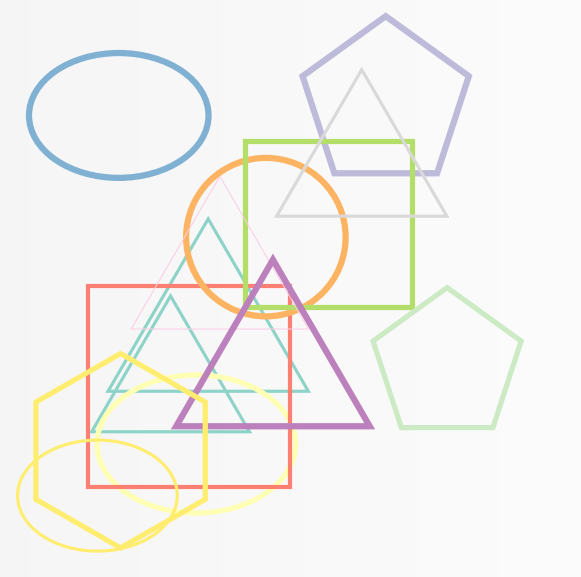[{"shape": "triangle", "thickness": 1.5, "radius": 0.99, "center": [0.358, 0.421]}, {"shape": "triangle", "thickness": 1.5, "radius": 0.78, "center": [0.293, 0.33]}, {"shape": "oval", "thickness": 2.5, "radius": 0.85, "center": [0.338, 0.23]}, {"shape": "pentagon", "thickness": 3, "radius": 0.75, "center": [0.664, 0.821]}, {"shape": "square", "thickness": 2, "radius": 0.87, "center": [0.325, 0.329]}, {"shape": "oval", "thickness": 3, "radius": 0.77, "center": [0.204, 0.799]}, {"shape": "circle", "thickness": 3, "radius": 0.69, "center": [0.457, 0.589]}, {"shape": "square", "thickness": 2.5, "radius": 0.72, "center": [0.565, 0.612]}, {"shape": "triangle", "thickness": 0.5, "radius": 0.88, "center": [0.378, 0.517]}, {"shape": "triangle", "thickness": 1.5, "radius": 0.85, "center": [0.622, 0.709]}, {"shape": "triangle", "thickness": 3, "radius": 0.96, "center": [0.47, 0.357]}, {"shape": "pentagon", "thickness": 2.5, "radius": 0.67, "center": [0.769, 0.367]}, {"shape": "oval", "thickness": 1.5, "radius": 0.69, "center": [0.168, 0.141]}, {"shape": "hexagon", "thickness": 2.5, "radius": 0.84, "center": [0.207, 0.219]}]